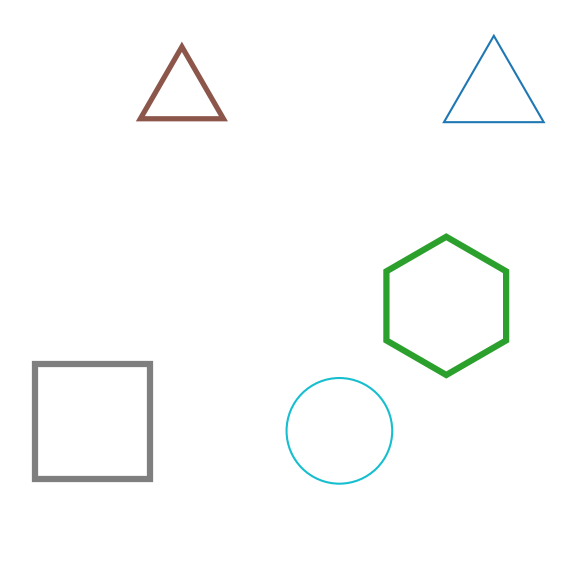[{"shape": "triangle", "thickness": 1, "radius": 0.5, "center": [0.855, 0.837]}, {"shape": "hexagon", "thickness": 3, "radius": 0.6, "center": [0.773, 0.469]}, {"shape": "triangle", "thickness": 2.5, "radius": 0.42, "center": [0.315, 0.835]}, {"shape": "square", "thickness": 3, "radius": 0.5, "center": [0.16, 0.27]}, {"shape": "circle", "thickness": 1, "radius": 0.46, "center": [0.588, 0.253]}]